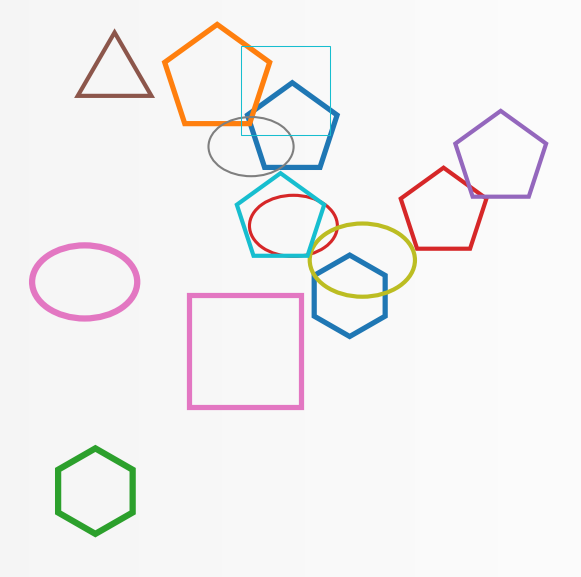[{"shape": "hexagon", "thickness": 2.5, "radius": 0.35, "center": [0.602, 0.487]}, {"shape": "pentagon", "thickness": 2.5, "radius": 0.41, "center": [0.503, 0.775]}, {"shape": "pentagon", "thickness": 2.5, "radius": 0.47, "center": [0.374, 0.862]}, {"shape": "hexagon", "thickness": 3, "radius": 0.37, "center": [0.164, 0.149]}, {"shape": "oval", "thickness": 1.5, "radius": 0.38, "center": [0.505, 0.608]}, {"shape": "pentagon", "thickness": 2, "radius": 0.39, "center": [0.763, 0.631]}, {"shape": "pentagon", "thickness": 2, "radius": 0.41, "center": [0.861, 0.725]}, {"shape": "triangle", "thickness": 2, "radius": 0.37, "center": [0.197, 0.87]}, {"shape": "square", "thickness": 2.5, "radius": 0.48, "center": [0.422, 0.392]}, {"shape": "oval", "thickness": 3, "radius": 0.45, "center": [0.146, 0.511]}, {"shape": "oval", "thickness": 1, "radius": 0.37, "center": [0.432, 0.745]}, {"shape": "oval", "thickness": 2, "radius": 0.45, "center": [0.623, 0.549]}, {"shape": "pentagon", "thickness": 2, "radius": 0.4, "center": [0.483, 0.62]}, {"shape": "square", "thickness": 0.5, "radius": 0.38, "center": [0.491, 0.843]}]